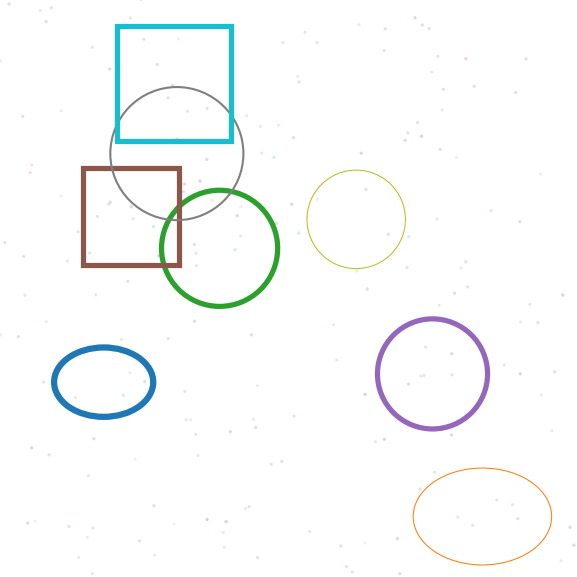[{"shape": "oval", "thickness": 3, "radius": 0.43, "center": [0.18, 0.337]}, {"shape": "oval", "thickness": 0.5, "radius": 0.6, "center": [0.835, 0.105]}, {"shape": "circle", "thickness": 2.5, "radius": 0.5, "center": [0.38, 0.569]}, {"shape": "circle", "thickness": 2.5, "radius": 0.48, "center": [0.749, 0.352]}, {"shape": "square", "thickness": 2.5, "radius": 0.42, "center": [0.227, 0.625]}, {"shape": "circle", "thickness": 1, "radius": 0.58, "center": [0.306, 0.733]}, {"shape": "circle", "thickness": 0.5, "radius": 0.43, "center": [0.617, 0.619]}, {"shape": "square", "thickness": 2.5, "radius": 0.5, "center": [0.301, 0.854]}]